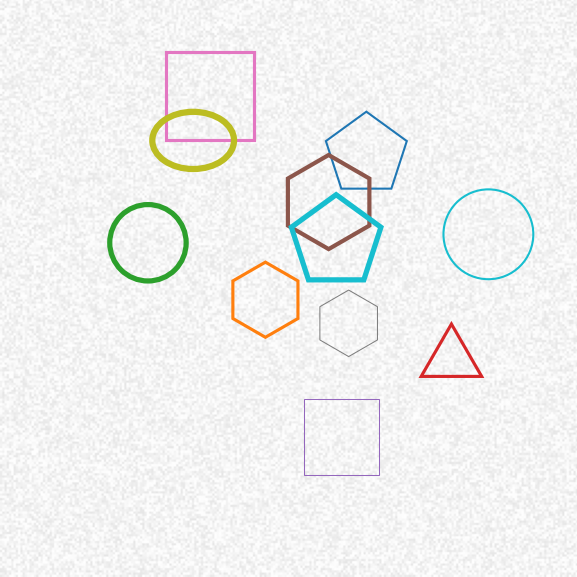[{"shape": "pentagon", "thickness": 1, "radius": 0.37, "center": [0.634, 0.732]}, {"shape": "hexagon", "thickness": 1.5, "radius": 0.33, "center": [0.46, 0.48]}, {"shape": "circle", "thickness": 2.5, "radius": 0.33, "center": [0.256, 0.579]}, {"shape": "triangle", "thickness": 1.5, "radius": 0.3, "center": [0.782, 0.378]}, {"shape": "square", "thickness": 0.5, "radius": 0.33, "center": [0.591, 0.242]}, {"shape": "hexagon", "thickness": 2, "radius": 0.41, "center": [0.569, 0.649]}, {"shape": "square", "thickness": 1.5, "radius": 0.38, "center": [0.364, 0.832]}, {"shape": "hexagon", "thickness": 0.5, "radius": 0.29, "center": [0.604, 0.439]}, {"shape": "oval", "thickness": 3, "radius": 0.35, "center": [0.334, 0.756]}, {"shape": "pentagon", "thickness": 2.5, "radius": 0.41, "center": [0.582, 0.58]}, {"shape": "circle", "thickness": 1, "radius": 0.39, "center": [0.846, 0.593]}]